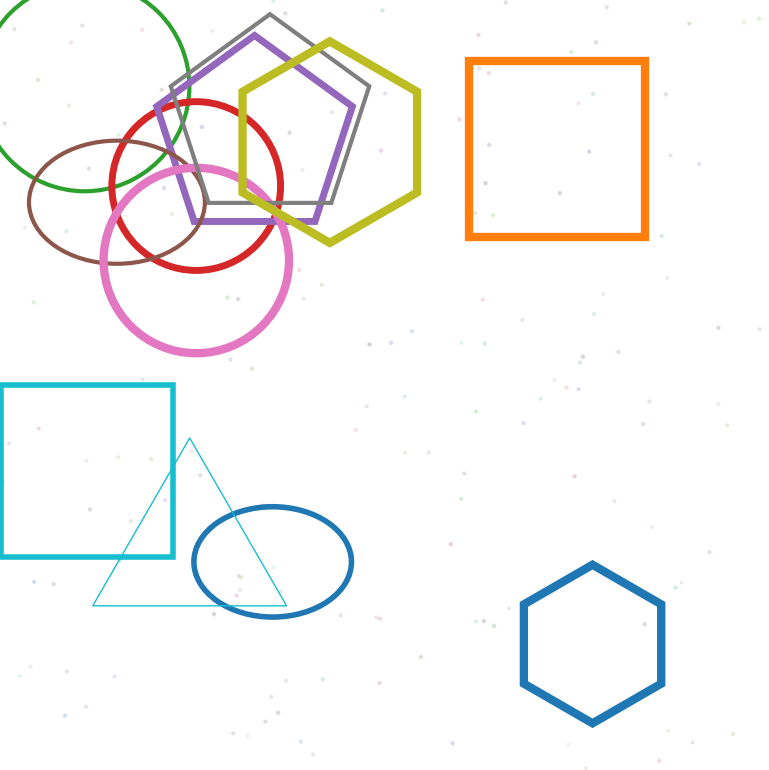[{"shape": "oval", "thickness": 2, "radius": 0.51, "center": [0.354, 0.27]}, {"shape": "hexagon", "thickness": 3, "radius": 0.51, "center": [0.77, 0.164]}, {"shape": "square", "thickness": 3, "radius": 0.57, "center": [0.724, 0.806]}, {"shape": "circle", "thickness": 1.5, "radius": 0.68, "center": [0.11, 0.888]}, {"shape": "circle", "thickness": 2.5, "radius": 0.55, "center": [0.255, 0.758]}, {"shape": "pentagon", "thickness": 2.5, "radius": 0.67, "center": [0.331, 0.82]}, {"shape": "oval", "thickness": 1.5, "radius": 0.57, "center": [0.152, 0.737]}, {"shape": "circle", "thickness": 3, "radius": 0.6, "center": [0.255, 0.662]}, {"shape": "pentagon", "thickness": 1.5, "radius": 0.68, "center": [0.351, 0.846]}, {"shape": "hexagon", "thickness": 3, "radius": 0.65, "center": [0.428, 0.815]}, {"shape": "triangle", "thickness": 0.5, "radius": 0.73, "center": [0.246, 0.286]}, {"shape": "square", "thickness": 2, "radius": 0.56, "center": [0.113, 0.388]}]